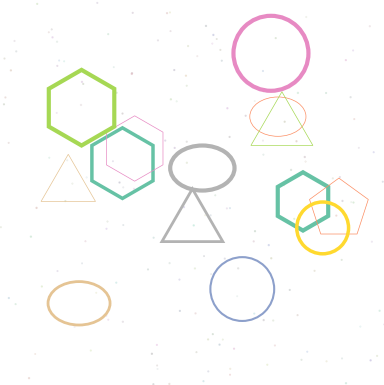[{"shape": "hexagon", "thickness": 2.5, "radius": 0.46, "center": [0.318, 0.576]}, {"shape": "hexagon", "thickness": 3, "radius": 0.38, "center": [0.787, 0.477]}, {"shape": "pentagon", "thickness": 0.5, "radius": 0.4, "center": [0.88, 0.457]}, {"shape": "oval", "thickness": 0.5, "radius": 0.36, "center": [0.722, 0.697]}, {"shape": "circle", "thickness": 1.5, "radius": 0.41, "center": [0.629, 0.249]}, {"shape": "hexagon", "thickness": 0.5, "radius": 0.42, "center": [0.35, 0.614]}, {"shape": "circle", "thickness": 3, "radius": 0.49, "center": [0.704, 0.862]}, {"shape": "hexagon", "thickness": 3, "radius": 0.49, "center": [0.212, 0.72]}, {"shape": "triangle", "thickness": 0.5, "radius": 0.46, "center": [0.732, 0.669]}, {"shape": "circle", "thickness": 2.5, "radius": 0.34, "center": [0.838, 0.408]}, {"shape": "triangle", "thickness": 0.5, "radius": 0.41, "center": [0.177, 0.518]}, {"shape": "oval", "thickness": 2, "radius": 0.4, "center": [0.205, 0.212]}, {"shape": "oval", "thickness": 3, "radius": 0.42, "center": [0.526, 0.564]}, {"shape": "triangle", "thickness": 2, "radius": 0.46, "center": [0.5, 0.418]}]